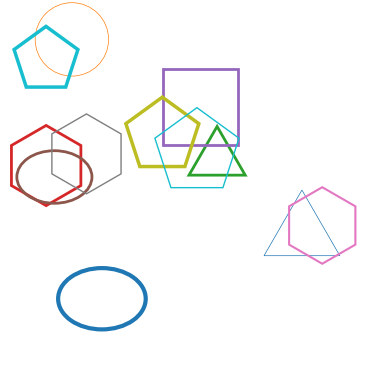[{"shape": "triangle", "thickness": 0.5, "radius": 0.57, "center": [0.784, 0.393]}, {"shape": "oval", "thickness": 3, "radius": 0.57, "center": [0.265, 0.224]}, {"shape": "circle", "thickness": 0.5, "radius": 0.48, "center": [0.187, 0.898]}, {"shape": "triangle", "thickness": 2, "radius": 0.42, "center": [0.564, 0.587]}, {"shape": "hexagon", "thickness": 2, "radius": 0.52, "center": [0.12, 0.57]}, {"shape": "square", "thickness": 2, "radius": 0.49, "center": [0.521, 0.721]}, {"shape": "oval", "thickness": 2, "radius": 0.49, "center": [0.141, 0.54]}, {"shape": "hexagon", "thickness": 1.5, "radius": 0.5, "center": [0.837, 0.414]}, {"shape": "hexagon", "thickness": 1, "radius": 0.52, "center": [0.225, 0.6]}, {"shape": "pentagon", "thickness": 2.5, "radius": 0.5, "center": [0.422, 0.648]}, {"shape": "pentagon", "thickness": 2.5, "radius": 0.44, "center": [0.119, 0.844]}, {"shape": "pentagon", "thickness": 1, "radius": 0.57, "center": [0.512, 0.605]}]